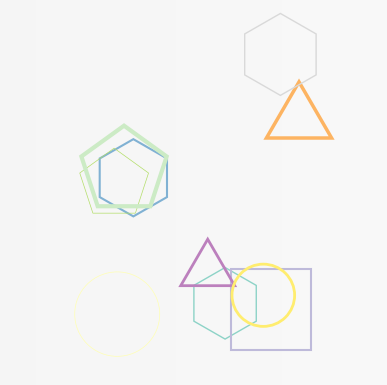[{"shape": "hexagon", "thickness": 1, "radius": 0.46, "center": [0.581, 0.212]}, {"shape": "circle", "thickness": 0.5, "radius": 0.55, "center": [0.302, 0.184]}, {"shape": "square", "thickness": 1.5, "radius": 0.52, "center": [0.7, 0.196]}, {"shape": "hexagon", "thickness": 1.5, "radius": 0.5, "center": [0.344, 0.538]}, {"shape": "triangle", "thickness": 2.5, "radius": 0.49, "center": [0.772, 0.69]}, {"shape": "pentagon", "thickness": 0.5, "radius": 0.47, "center": [0.295, 0.522]}, {"shape": "hexagon", "thickness": 1, "radius": 0.53, "center": [0.724, 0.859]}, {"shape": "triangle", "thickness": 2, "radius": 0.4, "center": [0.536, 0.298]}, {"shape": "pentagon", "thickness": 3, "radius": 0.58, "center": [0.32, 0.558]}, {"shape": "circle", "thickness": 2, "radius": 0.4, "center": [0.68, 0.233]}]